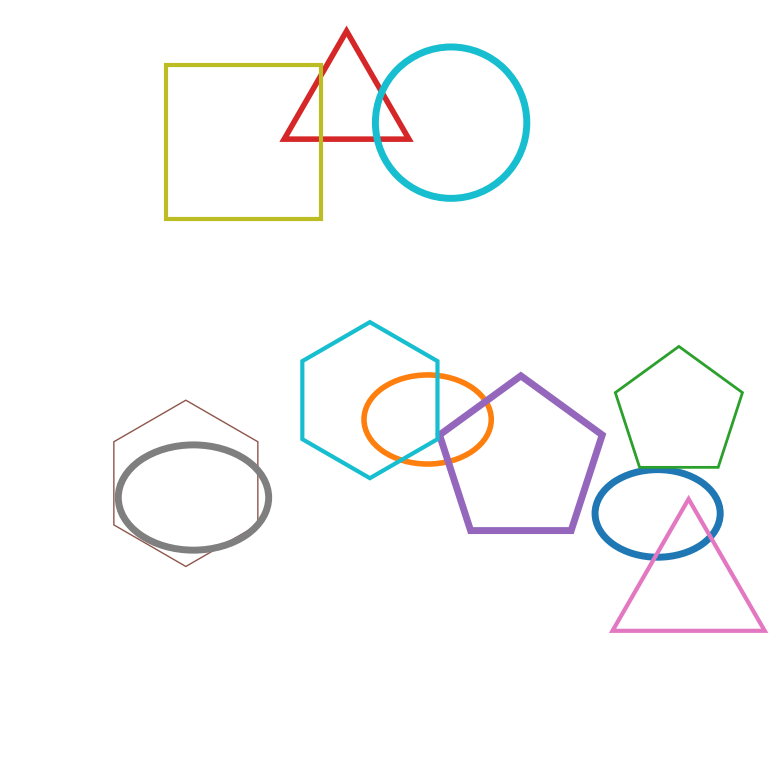[{"shape": "oval", "thickness": 2.5, "radius": 0.41, "center": [0.854, 0.333]}, {"shape": "oval", "thickness": 2, "radius": 0.41, "center": [0.555, 0.455]}, {"shape": "pentagon", "thickness": 1, "radius": 0.43, "center": [0.882, 0.463]}, {"shape": "triangle", "thickness": 2, "radius": 0.47, "center": [0.45, 0.866]}, {"shape": "pentagon", "thickness": 2.5, "radius": 0.56, "center": [0.676, 0.401]}, {"shape": "hexagon", "thickness": 0.5, "radius": 0.54, "center": [0.241, 0.372]}, {"shape": "triangle", "thickness": 1.5, "radius": 0.57, "center": [0.894, 0.238]}, {"shape": "oval", "thickness": 2.5, "radius": 0.49, "center": [0.251, 0.354]}, {"shape": "square", "thickness": 1.5, "radius": 0.5, "center": [0.316, 0.816]}, {"shape": "circle", "thickness": 2.5, "radius": 0.49, "center": [0.586, 0.841]}, {"shape": "hexagon", "thickness": 1.5, "radius": 0.51, "center": [0.48, 0.48]}]